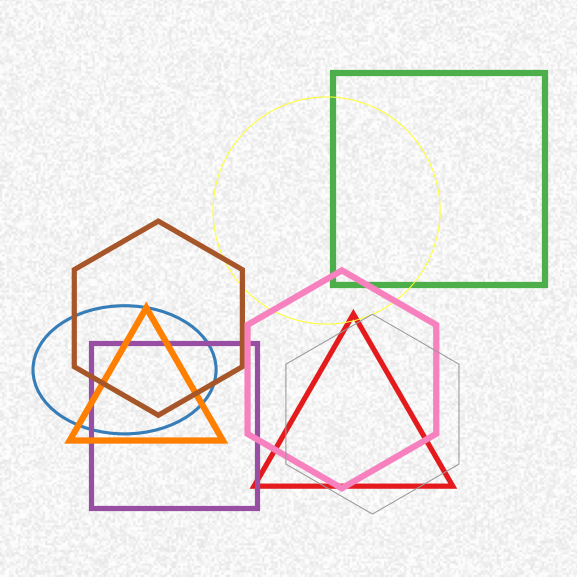[{"shape": "triangle", "thickness": 2.5, "radius": 0.99, "center": [0.612, 0.257]}, {"shape": "oval", "thickness": 1.5, "radius": 0.79, "center": [0.216, 0.359]}, {"shape": "square", "thickness": 3, "radius": 0.92, "center": [0.76, 0.69]}, {"shape": "square", "thickness": 2.5, "radius": 0.72, "center": [0.301, 0.263]}, {"shape": "triangle", "thickness": 3, "radius": 0.77, "center": [0.253, 0.313]}, {"shape": "circle", "thickness": 0.5, "radius": 0.98, "center": [0.565, 0.635]}, {"shape": "hexagon", "thickness": 2.5, "radius": 0.84, "center": [0.274, 0.448]}, {"shape": "hexagon", "thickness": 3, "radius": 0.94, "center": [0.592, 0.342]}, {"shape": "hexagon", "thickness": 0.5, "radius": 0.87, "center": [0.645, 0.282]}]